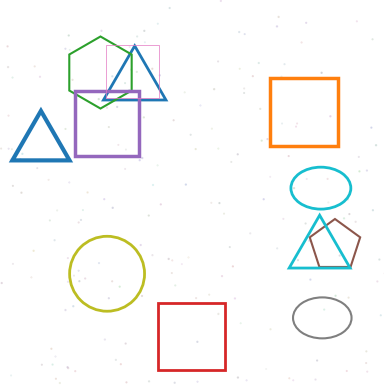[{"shape": "triangle", "thickness": 2, "radius": 0.47, "center": [0.35, 0.787]}, {"shape": "triangle", "thickness": 3, "radius": 0.43, "center": [0.106, 0.626]}, {"shape": "square", "thickness": 2.5, "radius": 0.44, "center": [0.79, 0.709]}, {"shape": "hexagon", "thickness": 1.5, "radius": 0.47, "center": [0.261, 0.812]}, {"shape": "square", "thickness": 2, "radius": 0.43, "center": [0.496, 0.125]}, {"shape": "square", "thickness": 2.5, "radius": 0.42, "center": [0.278, 0.679]}, {"shape": "pentagon", "thickness": 1.5, "radius": 0.34, "center": [0.87, 0.362]}, {"shape": "square", "thickness": 0.5, "radius": 0.34, "center": [0.345, 0.813]}, {"shape": "oval", "thickness": 1.5, "radius": 0.38, "center": [0.837, 0.174]}, {"shape": "circle", "thickness": 2, "radius": 0.49, "center": [0.278, 0.289]}, {"shape": "triangle", "thickness": 2, "radius": 0.46, "center": [0.83, 0.35]}, {"shape": "oval", "thickness": 2, "radius": 0.39, "center": [0.833, 0.511]}]